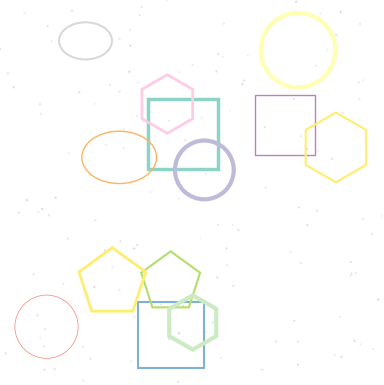[{"shape": "square", "thickness": 2.5, "radius": 0.45, "center": [0.475, 0.652]}, {"shape": "circle", "thickness": 3, "radius": 0.48, "center": [0.774, 0.87]}, {"shape": "circle", "thickness": 3, "radius": 0.38, "center": [0.531, 0.559]}, {"shape": "circle", "thickness": 0.5, "radius": 0.41, "center": [0.121, 0.151]}, {"shape": "square", "thickness": 1.5, "radius": 0.43, "center": [0.444, 0.13]}, {"shape": "oval", "thickness": 1, "radius": 0.49, "center": [0.31, 0.591]}, {"shape": "pentagon", "thickness": 1.5, "radius": 0.4, "center": [0.443, 0.267]}, {"shape": "hexagon", "thickness": 2, "radius": 0.38, "center": [0.435, 0.73]}, {"shape": "oval", "thickness": 1.5, "radius": 0.34, "center": [0.222, 0.894]}, {"shape": "square", "thickness": 1, "radius": 0.39, "center": [0.741, 0.675]}, {"shape": "hexagon", "thickness": 3, "radius": 0.35, "center": [0.501, 0.162]}, {"shape": "hexagon", "thickness": 1.5, "radius": 0.45, "center": [0.872, 0.617]}, {"shape": "pentagon", "thickness": 2, "radius": 0.46, "center": [0.292, 0.266]}]